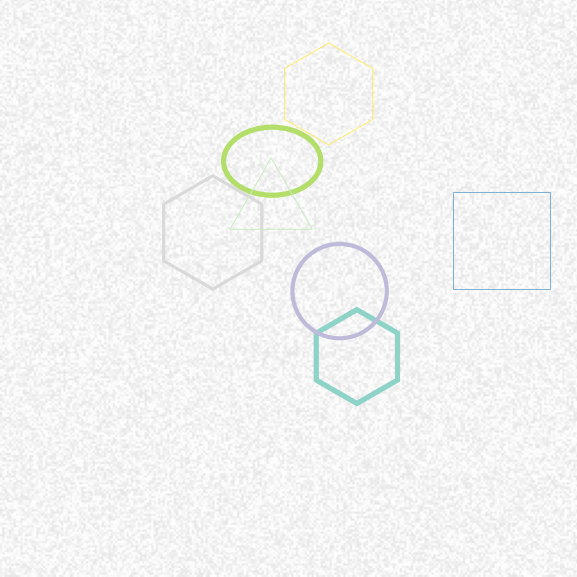[{"shape": "hexagon", "thickness": 2.5, "radius": 0.41, "center": [0.618, 0.382]}, {"shape": "circle", "thickness": 2, "radius": 0.41, "center": [0.588, 0.495]}, {"shape": "square", "thickness": 0.5, "radius": 0.42, "center": [0.869, 0.583]}, {"shape": "oval", "thickness": 2.5, "radius": 0.42, "center": [0.471, 0.72]}, {"shape": "hexagon", "thickness": 1.5, "radius": 0.49, "center": [0.368, 0.597]}, {"shape": "triangle", "thickness": 0.5, "radius": 0.41, "center": [0.47, 0.643]}, {"shape": "hexagon", "thickness": 0.5, "radius": 0.44, "center": [0.569, 0.836]}]